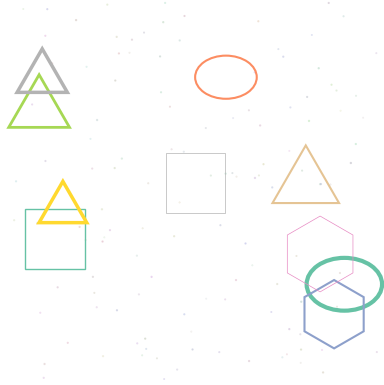[{"shape": "oval", "thickness": 3, "radius": 0.49, "center": [0.894, 0.262]}, {"shape": "square", "thickness": 1, "radius": 0.39, "center": [0.143, 0.379]}, {"shape": "oval", "thickness": 1.5, "radius": 0.4, "center": [0.587, 0.799]}, {"shape": "hexagon", "thickness": 1.5, "radius": 0.44, "center": [0.868, 0.184]}, {"shape": "hexagon", "thickness": 0.5, "radius": 0.49, "center": [0.832, 0.34]}, {"shape": "triangle", "thickness": 2, "radius": 0.46, "center": [0.102, 0.715]}, {"shape": "triangle", "thickness": 2.5, "radius": 0.36, "center": [0.163, 0.457]}, {"shape": "triangle", "thickness": 1.5, "radius": 0.5, "center": [0.794, 0.523]}, {"shape": "triangle", "thickness": 2.5, "radius": 0.38, "center": [0.11, 0.798]}, {"shape": "square", "thickness": 0.5, "radius": 0.38, "center": [0.507, 0.525]}]